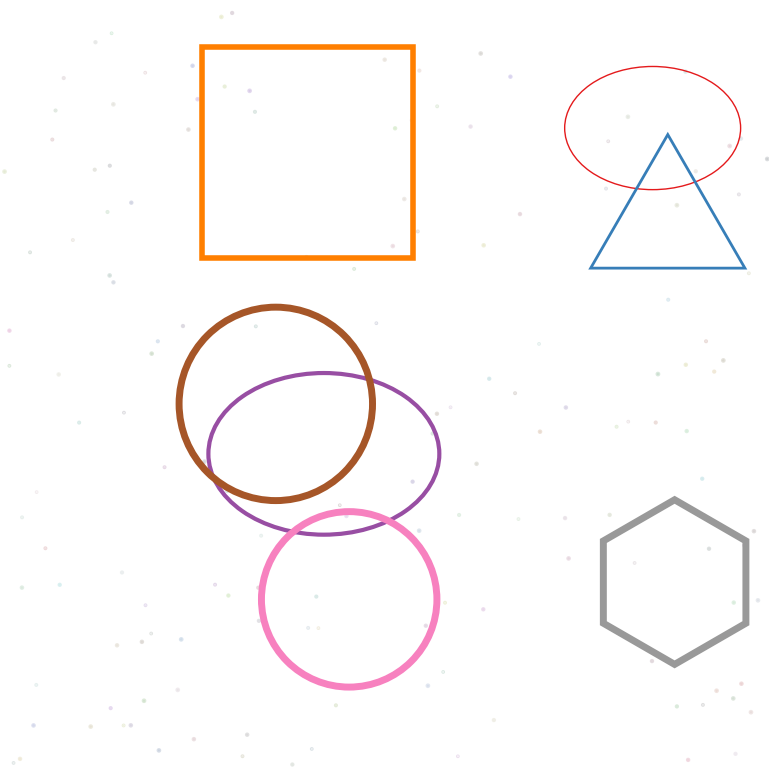[{"shape": "oval", "thickness": 0.5, "radius": 0.57, "center": [0.848, 0.834]}, {"shape": "triangle", "thickness": 1, "radius": 0.58, "center": [0.867, 0.71]}, {"shape": "oval", "thickness": 1.5, "radius": 0.75, "center": [0.421, 0.411]}, {"shape": "square", "thickness": 2, "radius": 0.68, "center": [0.4, 0.802]}, {"shape": "circle", "thickness": 2.5, "radius": 0.63, "center": [0.358, 0.475]}, {"shape": "circle", "thickness": 2.5, "radius": 0.57, "center": [0.453, 0.222]}, {"shape": "hexagon", "thickness": 2.5, "radius": 0.53, "center": [0.876, 0.244]}]